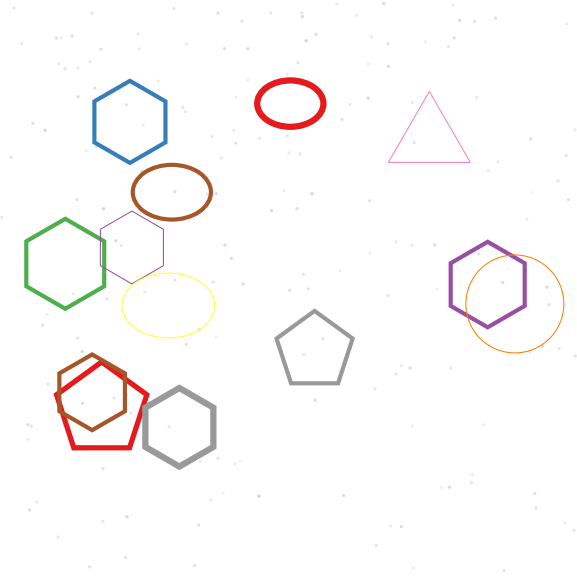[{"shape": "pentagon", "thickness": 2.5, "radius": 0.41, "center": [0.176, 0.29]}, {"shape": "oval", "thickness": 3, "radius": 0.29, "center": [0.503, 0.82]}, {"shape": "hexagon", "thickness": 2, "radius": 0.36, "center": [0.225, 0.788]}, {"shape": "hexagon", "thickness": 2, "radius": 0.39, "center": [0.113, 0.542]}, {"shape": "hexagon", "thickness": 2, "radius": 0.37, "center": [0.844, 0.506]}, {"shape": "hexagon", "thickness": 0.5, "radius": 0.32, "center": [0.228, 0.571]}, {"shape": "circle", "thickness": 0.5, "radius": 0.42, "center": [0.892, 0.473]}, {"shape": "oval", "thickness": 0.5, "radius": 0.4, "center": [0.291, 0.47]}, {"shape": "hexagon", "thickness": 2, "radius": 0.33, "center": [0.16, 0.32]}, {"shape": "oval", "thickness": 2, "radius": 0.34, "center": [0.298, 0.666]}, {"shape": "triangle", "thickness": 0.5, "radius": 0.41, "center": [0.743, 0.759]}, {"shape": "pentagon", "thickness": 2, "radius": 0.35, "center": [0.545, 0.391]}, {"shape": "hexagon", "thickness": 3, "radius": 0.34, "center": [0.311, 0.259]}]